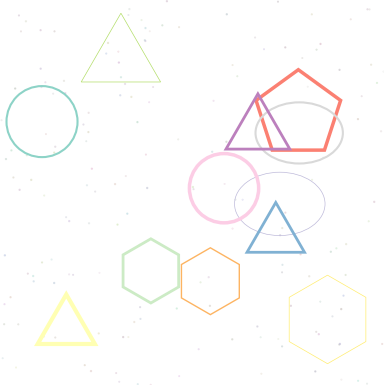[{"shape": "circle", "thickness": 1.5, "radius": 0.46, "center": [0.109, 0.684]}, {"shape": "triangle", "thickness": 3, "radius": 0.43, "center": [0.172, 0.149]}, {"shape": "oval", "thickness": 0.5, "radius": 0.59, "center": [0.727, 0.47]}, {"shape": "pentagon", "thickness": 2.5, "radius": 0.58, "center": [0.775, 0.703]}, {"shape": "triangle", "thickness": 2, "radius": 0.43, "center": [0.716, 0.388]}, {"shape": "hexagon", "thickness": 1, "radius": 0.43, "center": [0.546, 0.27]}, {"shape": "triangle", "thickness": 0.5, "radius": 0.6, "center": [0.314, 0.847]}, {"shape": "circle", "thickness": 2.5, "radius": 0.45, "center": [0.582, 0.511]}, {"shape": "oval", "thickness": 1.5, "radius": 0.57, "center": [0.777, 0.655]}, {"shape": "triangle", "thickness": 2, "radius": 0.48, "center": [0.67, 0.661]}, {"shape": "hexagon", "thickness": 2, "radius": 0.42, "center": [0.392, 0.296]}, {"shape": "hexagon", "thickness": 0.5, "radius": 0.57, "center": [0.851, 0.17]}]